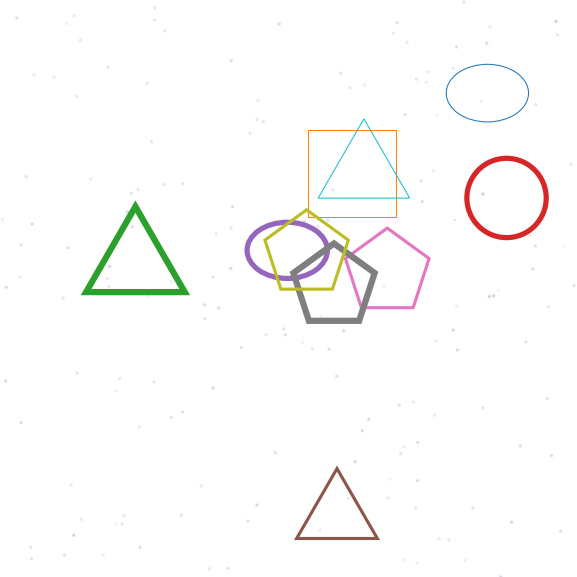[{"shape": "oval", "thickness": 0.5, "radius": 0.36, "center": [0.844, 0.838]}, {"shape": "square", "thickness": 0.5, "radius": 0.38, "center": [0.61, 0.699]}, {"shape": "triangle", "thickness": 3, "radius": 0.49, "center": [0.234, 0.543]}, {"shape": "circle", "thickness": 2.5, "radius": 0.34, "center": [0.877, 0.656]}, {"shape": "oval", "thickness": 2.5, "radius": 0.35, "center": [0.497, 0.566]}, {"shape": "triangle", "thickness": 1.5, "radius": 0.4, "center": [0.584, 0.107]}, {"shape": "pentagon", "thickness": 1.5, "radius": 0.38, "center": [0.671, 0.528]}, {"shape": "pentagon", "thickness": 3, "radius": 0.37, "center": [0.578, 0.504]}, {"shape": "pentagon", "thickness": 1.5, "radius": 0.38, "center": [0.531, 0.56]}, {"shape": "triangle", "thickness": 0.5, "radius": 0.46, "center": [0.63, 0.702]}]